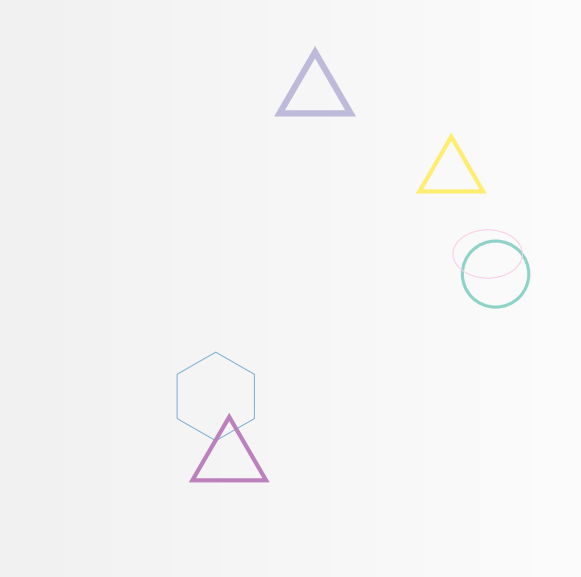[{"shape": "circle", "thickness": 1.5, "radius": 0.29, "center": [0.853, 0.525]}, {"shape": "triangle", "thickness": 3, "radius": 0.35, "center": [0.542, 0.838]}, {"shape": "hexagon", "thickness": 0.5, "radius": 0.38, "center": [0.371, 0.313]}, {"shape": "oval", "thickness": 0.5, "radius": 0.3, "center": [0.839, 0.559]}, {"shape": "triangle", "thickness": 2, "radius": 0.37, "center": [0.394, 0.204]}, {"shape": "triangle", "thickness": 2, "radius": 0.32, "center": [0.776, 0.699]}]